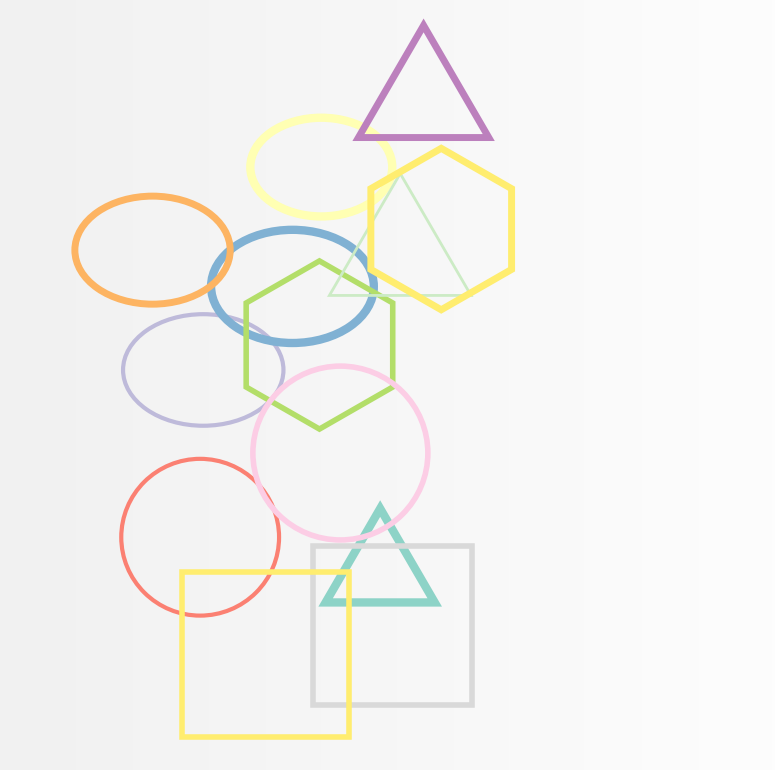[{"shape": "triangle", "thickness": 3, "radius": 0.41, "center": [0.491, 0.258]}, {"shape": "oval", "thickness": 3, "radius": 0.46, "center": [0.415, 0.783]}, {"shape": "oval", "thickness": 1.5, "radius": 0.52, "center": [0.262, 0.52]}, {"shape": "circle", "thickness": 1.5, "radius": 0.51, "center": [0.258, 0.302]}, {"shape": "oval", "thickness": 3, "radius": 0.52, "center": [0.377, 0.628]}, {"shape": "oval", "thickness": 2.5, "radius": 0.5, "center": [0.197, 0.675]}, {"shape": "hexagon", "thickness": 2, "radius": 0.55, "center": [0.412, 0.552]}, {"shape": "circle", "thickness": 2, "radius": 0.56, "center": [0.439, 0.412]}, {"shape": "square", "thickness": 2, "radius": 0.51, "center": [0.506, 0.188]}, {"shape": "triangle", "thickness": 2.5, "radius": 0.49, "center": [0.547, 0.87]}, {"shape": "triangle", "thickness": 1, "radius": 0.53, "center": [0.516, 0.669]}, {"shape": "hexagon", "thickness": 2.5, "radius": 0.52, "center": [0.569, 0.703]}, {"shape": "square", "thickness": 2, "radius": 0.54, "center": [0.342, 0.15]}]